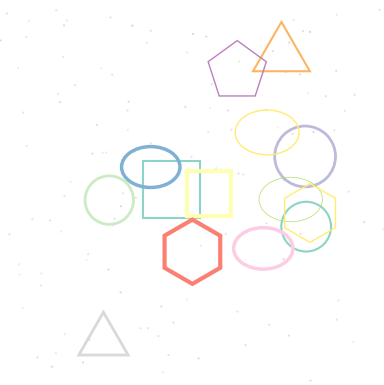[{"shape": "circle", "thickness": 1.5, "radius": 0.32, "center": [0.795, 0.411]}, {"shape": "square", "thickness": 1.5, "radius": 0.37, "center": [0.444, 0.507]}, {"shape": "square", "thickness": 3, "radius": 0.29, "center": [0.542, 0.497]}, {"shape": "circle", "thickness": 2, "radius": 0.39, "center": [0.792, 0.594]}, {"shape": "hexagon", "thickness": 3, "radius": 0.42, "center": [0.5, 0.346]}, {"shape": "oval", "thickness": 2.5, "radius": 0.38, "center": [0.392, 0.566]}, {"shape": "triangle", "thickness": 1.5, "radius": 0.43, "center": [0.731, 0.858]}, {"shape": "oval", "thickness": 0.5, "radius": 0.41, "center": [0.755, 0.482]}, {"shape": "oval", "thickness": 2.5, "radius": 0.38, "center": [0.684, 0.355]}, {"shape": "triangle", "thickness": 2, "radius": 0.37, "center": [0.269, 0.115]}, {"shape": "pentagon", "thickness": 1, "radius": 0.4, "center": [0.616, 0.815]}, {"shape": "circle", "thickness": 2, "radius": 0.31, "center": [0.284, 0.48]}, {"shape": "hexagon", "thickness": 1, "radius": 0.38, "center": [0.805, 0.447]}, {"shape": "oval", "thickness": 1, "radius": 0.42, "center": [0.694, 0.656]}]